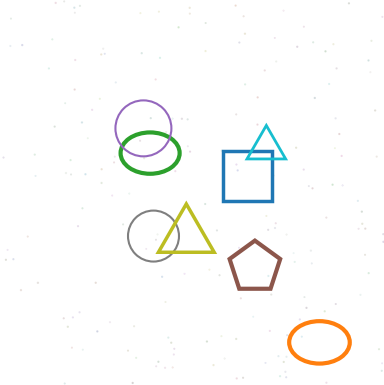[{"shape": "square", "thickness": 2.5, "radius": 0.32, "center": [0.643, 0.544]}, {"shape": "oval", "thickness": 3, "radius": 0.39, "center": [0.83, 0.111]}, {"shape": "oval", "thickness": 3, "radius": 0.38, "center": [0.39, 0.602]}, {"shape": "circle", "thickness": 1.5, "radius": 0.36, "center": [0.373, 0.667]}, {"shape": "pentagon", "thickness": 3, "radius": 0.35, "center": [0.662, 0.306]}, {"shape": "circle", "thickness": 1.5, "radius": 0.33, "center": [0.399, 0.387]}, {"shape": "triangle", "thickness": 2.5, "radius": 0.42, "center": [0.484, 0.387]}, {"shape": "triangle", "thickness": 2, "radius": 0.29, "center": [0.692, 0.616]}]